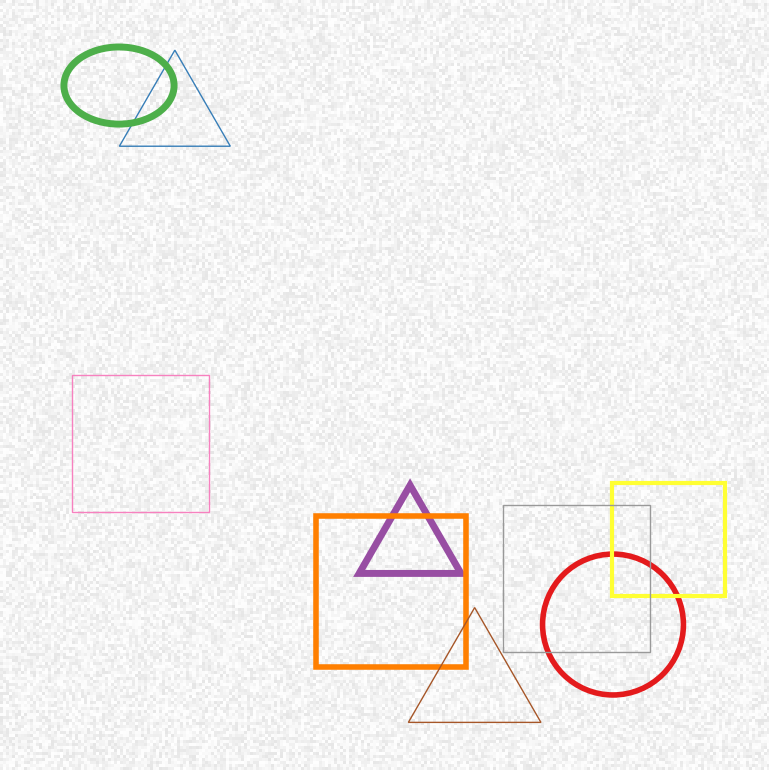[{"shape": "circle", "thickness": 2, "radius": 0.46, "center": [0.796, 0.189]}, {"shape": "triangle", "thickness": 0.5, "radius": 0.42, "center": [0.227, 0.852]}, {"shape": "oval", "thickness": 2.5, "radius": 0.36, "center": [0.155, 0.889]}, {"shape": "triangle", "thickness": 2.5, "radius": 0.38, "center": [0.533, 0.293]}, {"shape": "square", "thickness": 2, "radius": 0.49, "center": [0.508, 0.232]}, {"shape": "square", "thickness": 1.5, "radius": 0.37, "center": [0.868, 0.299]}, {"shape": "triangle", "thickness": 0.5, "radius": 0.5, "center": [0.616, 0.112]}, {"shape": "square", "thickness": 0.5, "radius": 0.45, "center": [0.182, 0.424]}, {"shape": "square", "thickness": 0.5, "radius": 0.48, "center": [0.748, 0.249]}]